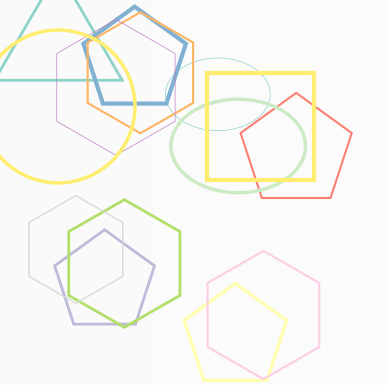[{"shape": "oval", "thickness": 0.5, "radius": 0.67, "center": [0.562, 0.755]}, {"shape": "triangle", "thickness": 2, "radius": 0.95, "center": [0.151, 0.887]}, {"shape": "pentagon", "thickness": 2.5, "radius": 0.7, "center": [0.608, 0.125]}, {"shape": "pentagon", "thickness": 2, "radius": 0.68, "center": [0.27, 0.268]}, {"shape": "pentagon", "thickness": 1.5, "radius": 0.75, "center": [0.764, 0.608]}, {"shape": "pentagon", "thickness": 3, "radius": 0.7, "center": [0.348, 0.843]}, {"shape": "hexagon", "thickness": 1.5, "radius": 0.79, "center": [0.362, 0.811]}, {"shape": "hexagon", "thickness": 2, "radius": 0.83, "center": [0.321, 0.316]}, {"shape": "hexagon", "thickness": 1.5, "radius": 0.83, "center": [0.68, 0.182]}, {"shape": "hexagon", "thickness": 1, "radius": 0.7, "center": [0.196, 0.352]}, {"shape": "hexagon", "thickness": 0.5, "radius": 0.88, "center": [0.299, 0.773]}, {"shape": "oval", "thickness": 2.5, "radius": 0.87, "center": [0.615, 0.621]}, {"shape": "square", "thickness": 3, "radius": 0.69, "center": [0.673, 0.672]}, {"shape": "circle", "thickness": 2.5, "radius": 0.99, "center": [0.15, 0.723]}]